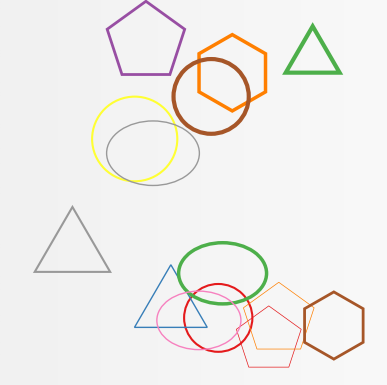[{"shape": "pentagon", "thickness": 0.5, "radius": 0.44, "center": [0.694, 0.118]}, {"shape": "circle", "thickness": 1.5, "radius": 0.44, "center": [0.563, 0.174]}, {"shape": "triangle", "thickness": 1, "radius": 0.54, "center": [0.441, 0.204]}, {"shape": "oval", "thickness": 2.5, "radius": 0.57, "center": [0.574, 0.29]}, {"shape": "triangle", "thickness": 3, "radius": 0.4, "center": [0.807, 0.851]}, {"shape": "pentagon", "thickness": 2, "radius": 0.53, "center": [0.377, 0.892]}, {"shape": "hexagon", "thickness": 2.5, "radius": 0.5, "center": [0.599, 0.811]}, {"shape": "pentagon", "thickness": 0.5, "radius": 0.48, "center": [0.719, 0.171]}, {"shape": "circle", "thickness": 1.5, "radius": 0.55, "center": [0.348, 0.639]}, {"shape": "hexagon", "thickness": 2, "radius": 0.44, "center": [0.862, 0.154]}, {"shape": "circle", "thickness": 3, "radius": 0.49, "center": [0.545, 0.75]}, {"shape": "oval", "thickness": 1, "radius": 0.54, "center": [0.513, 0.168]}, {"shape": "triangle", "thickness": 1.5, "radius": 0.56, "center": [0.187, 0.35]}, {"shape": "oval", "thickness": 1, "radius": 0.6, "center": [0.395, 0.602]}]